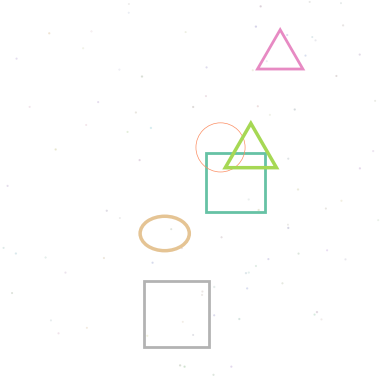[{"shape": "square", "thickness": 2, "radius": 0.38, "center": [0.612, 0.527]}, {"shape": "circle", "thickness": 0.5, "radius": 0.32, "center": [0.573, 0.617]}, {"shape": "triangle", "thickness": 2, "radius": 0.34, "center": [0.728, 0.855]}, {"shape": "triangle", "thickness": 2.5, "radius": 0.38, "center": [0.652, 0.603]}, {"shape": "oval", "thickness": 2.5, "radius": 0.32, "center": [0.428, 0.394]}, {"shape": "square", "thickness": 2, "radius": 0.43, "center": [0.458, 0.184]}]